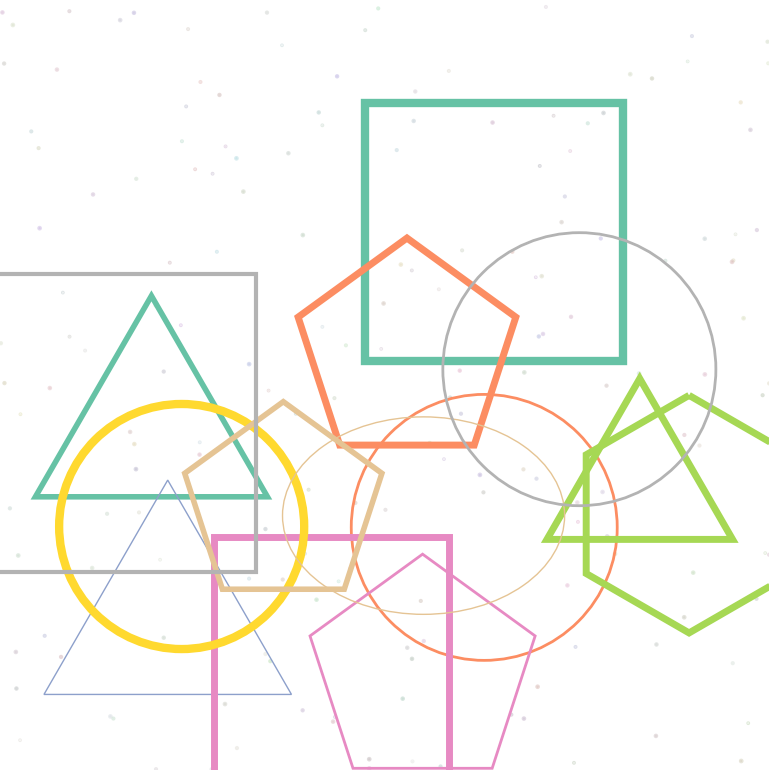[{"shape": "square", "thickness": 3, "radius": 0.84, "center": [0.641, 0.699]}, {"shape": "triangle", "thickness": 2, "radius": 0.87, "center": [0.197, 0.442]}, {"shape": "circle", "thickness": 1, "radius": 0.86, "center": [0.629, 0.315]}, {"shape": "pentagon", "thickness": 2.5, "radius": 0.74, "center": [0.529, 0.542]}, {"shape": "triangle", "thickness": 0.5, "radius": 0.93, "center": [0.218, 0.191]}, {"shape": "square", "thickness": 2.5, "radius": 0.76, "center": [0.431, 0.15]}, {"shape": "pentagon", "thickness": 1, "radius": 0.77, "center": [0.549, 0.127]}, {"shape": "triangle", "thickness": 2.5, "radius": 0.7, "center": [0.831, 0.369]}, {"shape": "hexagon", "thickness": 2.5, "radius": 0.77, "center": [0.895, 0.332]}, {"shape": "circle", "thickness": 3, "radius": 0.8, "center": [0.236, 0.316]}, {"shape": "pentagon", "thickness": 2, "radius": 0.67, "center": [0.368, 0.344]}, {"shape": "oval", "thickness": 0.5, "radius": 0.92, "center": [0.55, 0.33]}, {"shape": "square", "thickness": 1.5, "radius": 0.97, "center": [0.14, 0.451]}, {"shape": "circle", "thickness": 1, "radius": 0.89, "center": [0.752, 0.521]}]